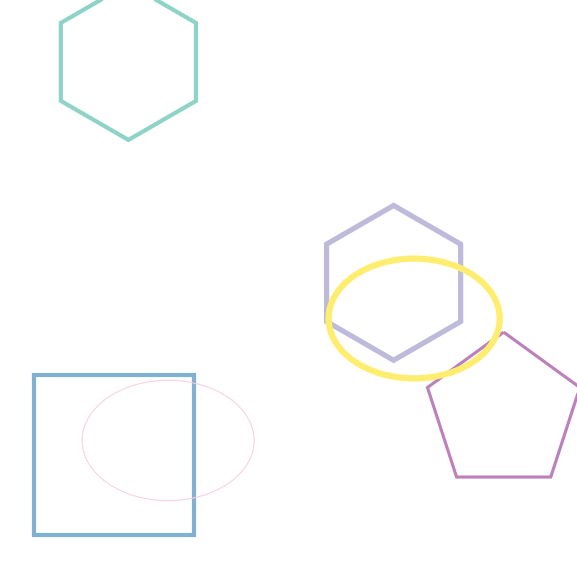[{"shape": "hexagon", "thickness": 2, "radius": 0.68, "center": [0.222, 0.892]}, {"shape": "hexagon", "thickness": 2.5, "radius": 0.67, "center": [0.682, 0.509]}, {"shape": "square", "thickness": 2, "radius": 0.69, "center": [0.197, 0.211]}, {"shape": "oval", "thickness": 0.5, "radius": 0.74, "center": [0.291, 0.236]}, {"shape": "pentagon", "thickness": 1.5, "radius": 0.69, "center": [0.872, 0.285]}, {"shape": "oval", "thickness": 3, "radius": 0.74, "center": [0.717, 0.448]}]